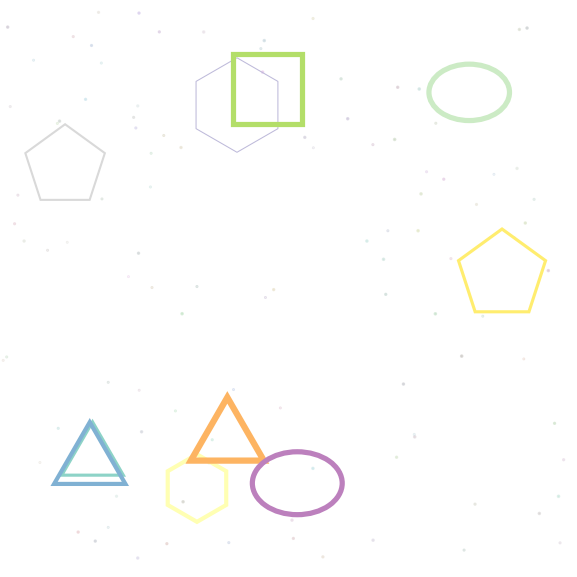[{"shape": "triangle", "thickness": 1.5, "radius": 0.31, "center": [0.16, 0.207]}, {"shape": "hexagon", "thickness": 2, "radius": 0.29, "center": [0.341, 0.154]}, {"shape": "hexagon", "thickness": 0.5, "radius": 0.41, "center": [0.41, 0.817]}, {"shape": "triangle", "thickness": 2, "radius": 0.36, "center": [0.155, 0.197]}, {"shape": "triangle", "thickness": 3, "radius": 0.36, "center": [0.394, 0.238]}, {"shape": "square", "thickness": 2.5, "radius": 0.3, "center": [0.463, 0.845]}, {"shape": "pentagon", "thickness": 1, "radius": 0.36, "center": [0.113, 0.712]}, {"shape": "oval", "thickness": 2.5, "radius": 0.39, "center": [0.515, 0.162]}, {"shape": "oval", "thickness": 2.5, "radius": 0.35, "center": [0.812, 0.839]}, {"shape": "pentagon", "thickness": 1.5, "radius": 0.4, "center": [0.869, 0.523]}]